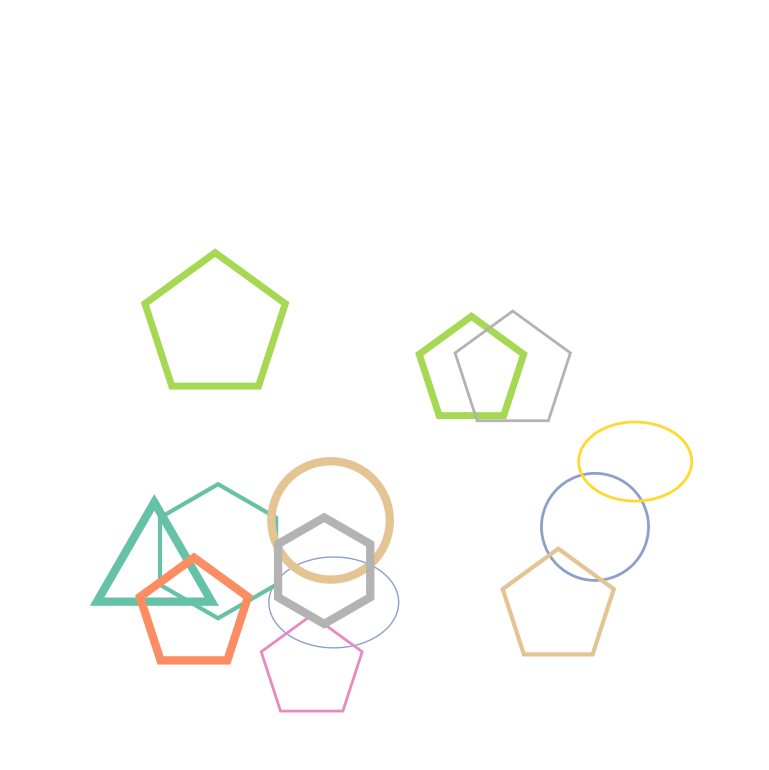[{"shape": "hexagon", "thickness": 1.5, "radius": 0.44, "center": [0.283, 0.284]}, {"shape": "triangle", "thickness": 3, "radius": 0.43, "center": [0.2, 0.262]}, {"shape": "pentagon", "thickness": 3, "radius": 0.37, "center": [0.252, 0.202]}, {"shape": "circle", "thickness": 1, "radius": 0.35, "center": [0.773, 0.316]}, {"shape": "oval", "thickness": 0.5, "radius": 0.42, "center": [0.433, 0.218]}, {"shape": "pentagon", "thickness": 1, "radius": 0.34, "center": [0.405, 0.132]}, {"shape": "pentagon", "thickness": 2.5, "radius": 0.36, "center": [0.612, 0.518]}, {"shape": "pentagon", "thickness": 2.5, "radius": 0.48, "center": [0.279, 0.576]}, {"shape": "oval", "thickness": 1, "radius": 0.37, "center": [0.825, 0.401]}, {"shape": "pentagon", "thickness": 1.5, "radius": 0.38, "center": [0.725, 0.212]}, {"shape": "circle", "thickness": 3, "radius": 0.38, "center": [0.429, 0.324]}, {"shape": "pentagon", "thickness": 1, "radius": 0.39, "center": [0.666, 0.517]}, {"shape": "hexagon", "thickness": 3, "radius": 0.35, "center": [0.421, 0.259]}]